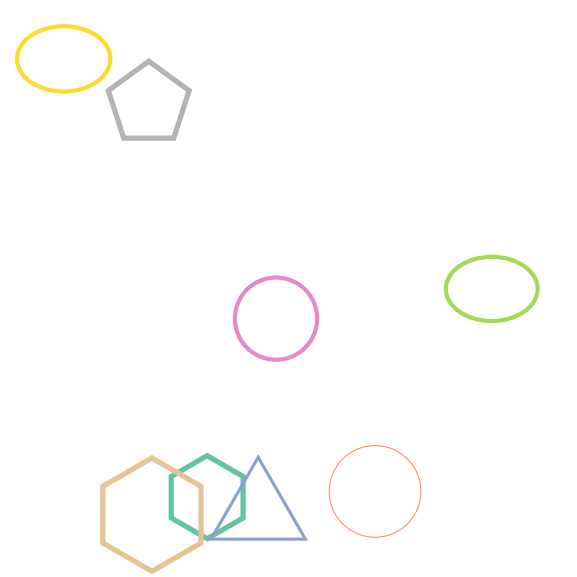[{"shape": "hexagon", "thickness": 2.5, "radius": 0.36, "center": [0.359, 0.138]}, {"shape": "circle", "thickness": 0.5, "radius": 0.4, "center": [0.649, 0.148]}, {"shape": "triangle", "thickness": 1.5, "radius": 0.47, "center": [0.447, 0.113]}, {"shape": "circle", "thickness": 2, "radius": 0.36, "center": [0.478, 0.447]}, {"shape": "oval", "thickness": 2, "radius": 0.4, "center": [0.852, 0.499]}, {"shape": "oval", "thickness": 2, "radius": 0.4, "center": [0.11, 0.897]}, {"shape": "hexagon", "thickness": 2.5, "radius": 0.49, "center": [0.263, 0.108]}, {"shape": "pentagon", "thickness": 2.5, "radius": 0.37, "center": [0.258, 0.82]}]